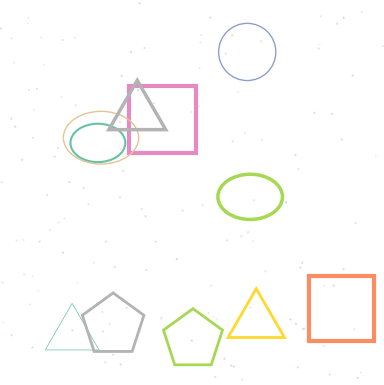[{"shape": "oval", "thickness": 1.5, "radius": 0.36, "center": [0.254, 0.629]}, {"shape": "triangle", "thickness": 0.5, "radius": 0.4, "center": [0.187, 0.131]}, {"shape": "square", "thickness": 3, "radius": 0.42, "center": [0.888, 0.2]}, {"shape": "circle", "thickness": 1, "radius": 0.37, "center": [0.642, 0.865]}, {"shape": "square", "thickness": 3, "radius": 0.43, "center": [0.422, 0.69]}, {"shape": "oval", "thickness": 2.5, "radius": 0.42, "center": [0.65, 0.489]}, {"shape": "pentagon", "thickness": 2, "radius": 0.4, "center": [0.501, 0.118]}, {"shape": "triangle", "thickness": 2, "radius": 0.42, "center": [0.666, 0.166]}, {"shape": "oval", "thickness": 1, "radius": 0.49, "center": [0.262, 0.642]}, {"shape": "pentagon", "thickness": 2, "radius": 0.42, "center": [0.294, 0.155]}, {"shape": "triangle", "thickness": 2.5, "radius": 0.43, "center": [0.357, 0.706]}]